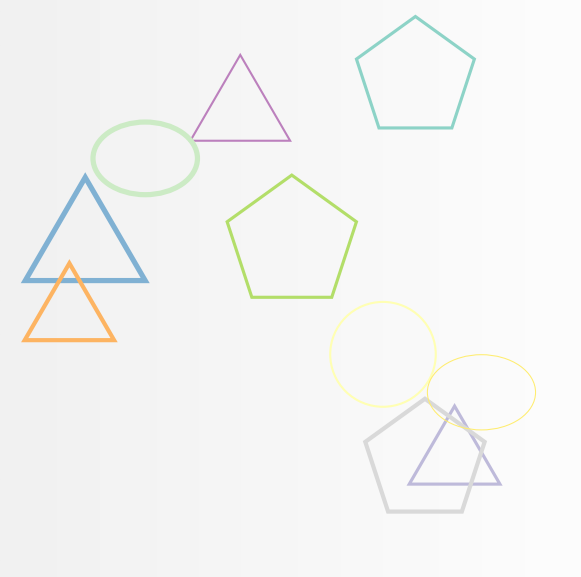[{"shape": "pentagon", "thickness": 1.5, "radius": 0.53, "center": [0.715, 0.864]}, {"shape": "circle", "thickness": 1, "radius": 0.45, "center": [0.659, 0.386]}, {"shape": "triangle", "thickness": 1.5, "radius": 0.45, "center": [0.782, 0.206]}, {"shape": "triangle", "thickness": 2.5, "radius": 0.6, "center": [0.147, 0.573]}, {"shape": "triangle", "thickness": 2, "radius": 0.44, "center": [0.119, 0.454]}, {"shape": "pentagon", "thickness": 1.5, "radius": 0.58, "center": [0.502, 0.579]}, {"shape": "pentagon", "thickness": 2, "radius": 0.54, "center": [0.731, 0.201]}, {"shape": "triangle", "thickness": 1, "radius": 0.5, "center": [0.413, 0.805]}, {"shape": "oval", "thickness": 2.5, "radius": 0.45, "center": [0.25, 0.725]}, {"shape": "oval", "thickness": 0.5, "radius": 0.47, "center": [0.828, 0.32]}]